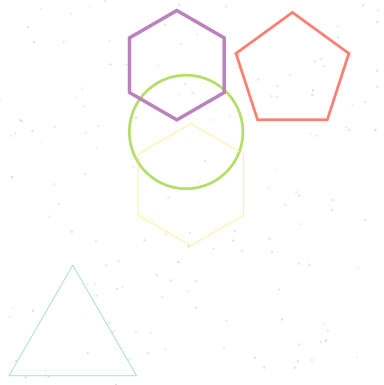[{"shape": "triangle", "thickness": 0.5, "radius": 0.96, "center": [0.189, 0.12]}, {"shape": "pentagon", "thickness": 2, "radius": 0.77, "center": [0.76, 0.814]}, {"shape": "circle", "thickness": 2, "radius": 0.74, "center": [0.483, 0.657]}, {"shape": "hexagon", "thickness": 2.5, "radius": 0.71, "center": [0.459, 0.831]}, {"shape": "hexagon", "thickness": 0.5, "radius": 0.79, "center": [0.496, 0.52]}]